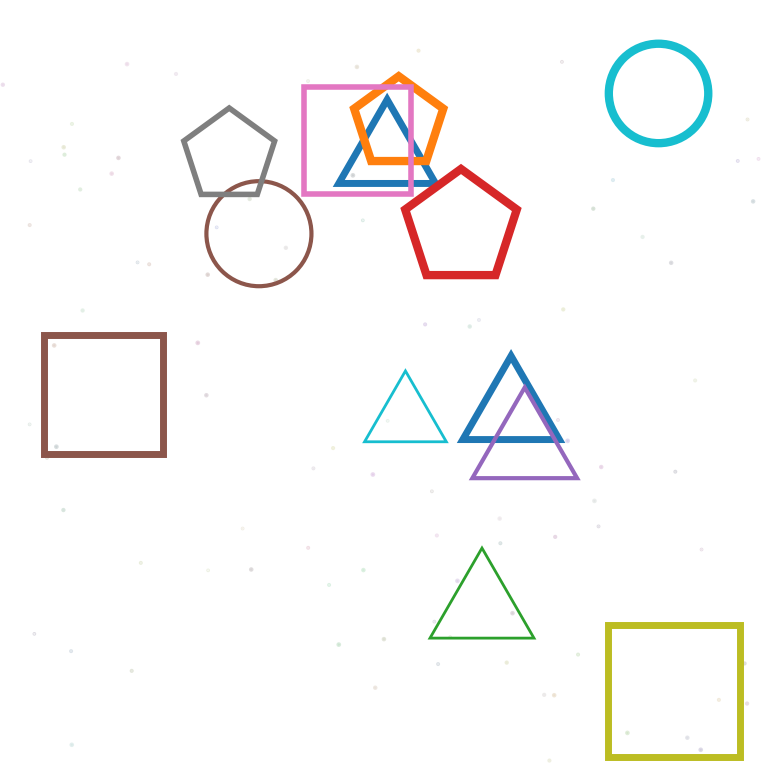[{"shape": "triangle", "thickness": 2.5, "radius": 0.36, "center": [0.503, 0.798]}, {"shape": "triangle", "thickness": 2.5, "radius": 0.36, "center": [0.664, 0.465]}, {"shape": "pentagon", "thickness": 3, "radius": 0.3, "center": [0.518, 0.84]}, {"shape": "triangle", "thickness": 1, "radius": 0.39, "center": [0.626, 0.21]}, {"shape": "pentagon", "thickness": 3, "radius": 0.38, "center": [0.599, 0.704]}, {"shape": "triangle", "thickness": 1.5, "radius": 0.39, "center": [0.681, 0.418]}, {"shape": "circle", "thickness": 1.5, "radius": 0.34, "center": [0.336, 0.697]}, {"shape": "square", "thickness": 2.5, "radius": 0.39, "center": [0.134, 0.488]}, {"shape": "square", "thickness": 2, "radius": 0.35, "center": [0.464, 0.817]}, {"shape": "pentagon", "thickness": 2, "radius": 0.31, "center": [0.298, 0.798]}, {"shape": "square", "thickness": 2.5, "radius": 0.43, "center": [0.876, 0.103]}, {"shape": "circle", "thickness": 3, "radius": 0.32, "center": [0.855, 0.879]}, {"shape": "triangle", "thickness": 1, "radius": 0.31, "center": [0.527, 0.457]}]